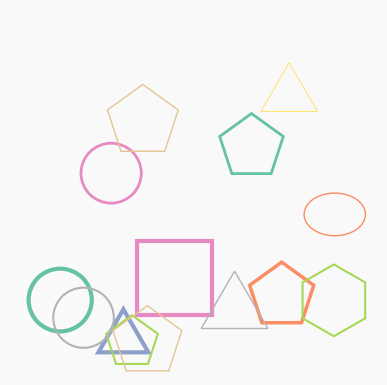[{"shape": "circle", "thickness": 3, "radius": 0.41, "center": [0.155, 0.221]}, {"shape": "pentagon", "thickness": 2, "radius": 0.43, "center": [0.649, 0.619]}, {"shape": "oval", "thickness": 1, "radius": 0.4, "center": [0.864, 0.443]}, {"shape": "pentagon", "thickness": 2.5, "radius": 0.43, "center": [0.727, 0.232]}, {"shape": "triangle", "thickness": 3, "radius": 0.37, "center": [0.318, 0.122]}, {"shape": "square", "thickness": 3, "radius": 0.48, "center": [0.45, 0.278]}, {"shape": "circle", "thickness": 2, "radius": 0.39, "center": [0.287, 0.55]}, {"shape": "pentagon", "thickness": 1.5, "radius": 0.35, "center": [0.341, 0.111]}, {"shape": "hexagon", "thickness": 1.5, "radius": 0.47, "center": [0.862, 0.22]}, {"shape": "triangle", "thickness": 0.5, "radius": 0.42, "center": [0.746, 0.753]}, {"shape": "pentagon", "thickness": 1, "radius": 0.47, "center": [0.38, 0.112]}, {"shape": "pentagon", "thickness": 1, "radius": 0.48, "center": [0.369, 0.685]}, {"shape": "circle", "thickness": 1.5, "radius": 0.39, "center": [0.216, 0.175]}, {"shape": "triangle", "thickness": 1, "radius": 0.5, "center": [0.605, 0.196]}]